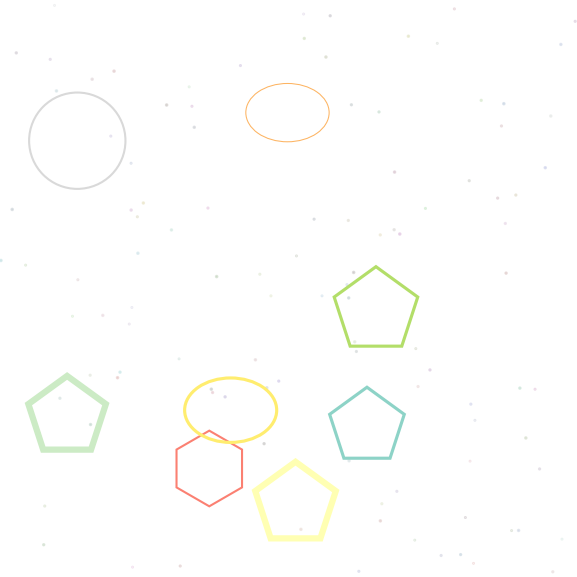[{"shape": "pentagon", "thickness": 1.5, "radius": 0.34, "center": [0.635, 0.261]}, {"shape": "pentagon", "thickness": 3, "radius": 0.37, "center": [0.512, 0.126]}, {"shape": "hexagon", "thickness": 1, "radius": 0.33, "center": [0.362, 0.188]}, {"shape": "oval", "thickness": 0.5, "radius": 0.36, "center": [0.498, 0.804]}, {"shape": "pentagon", "thickness": 1.5, "radius": 0.38, "center": [0.651, 0.461]}, {"shape": "circle", "thickness": 1, "radius": 0.42, "center": [0.134, 0.755]}, {"shape": "pentagon", "thickness": 3, "radius": 0.35, "center": [0.116, 0.278]}, {"shape": "oval", "thickness": 1.5, "radius": 0.4, "center": [0.399, 0.289]}]